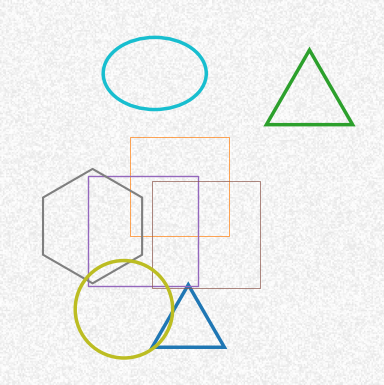[{"shape": "triangle", "thickness": 2.5, "radius": 0.54, "center": [0.489, 0.152]}, {"shape": "square", "thickness": 0.5, "radius": 0.64, "center": [0.465, 0.516]}, {"shape": "triangle", "thickness": 2.5, "radius": 0.65, "center": [0.804, 0.741]}, {"shape": "square", "thickness": 1, "radius": 0.72, "center": [0.371, 0.4]}, {"shape": "square", "thickness": 0.5, "radius": 0.7, "center": [0.535, 0.391]}, {"shape": "hexagon", "thickness": 1.5, "radius": 0.74, "center": [0.24, 0.413]}, {"shape": "circle", "thickness": 2.5, "radius": 0.63, "center": [0.322, 0.197]}, {"shape": "oval", "thickness": 2.5, "radius": 0.67, "center": [0.402, 0.809]}]